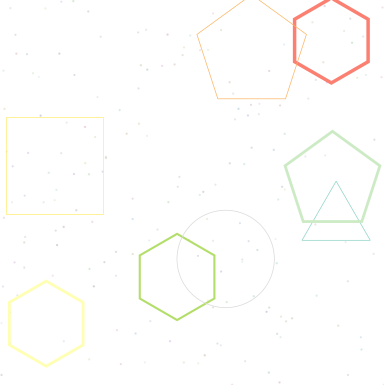[{"shape": "triangle", "thickness": 0.5, "radius": 0.51, "center": [0.873, 0.427]}, {"shape": "hexagon", "thickness": 2, "radius": 0.55, "center": [0.12, 0.159]}, {"shape": "hexagon", "thickness": 2.5, "radius": 0.55, "center": [0.861, 0.895]}, {"shape": "pentagon", "thickness": 0.5, "radius": 0.75, "center": [0.654, 0.864]}, {"shape": "hexagon", "thickness": 1.5, "radius": 0.56, "center": [0.46, 0.281]}, {"shape": "circle", "thickness": 0.5, "radius": 0.63, "center": [0.586, 0.327]}, {"shape": "pentagon", "thickness": 2, "radius": 0.65, "center": [0.864, 0.529]}, {"shape": "square", "thickness": 0.5, "radius": 0.63, "center": [0.142, 0.57]}]